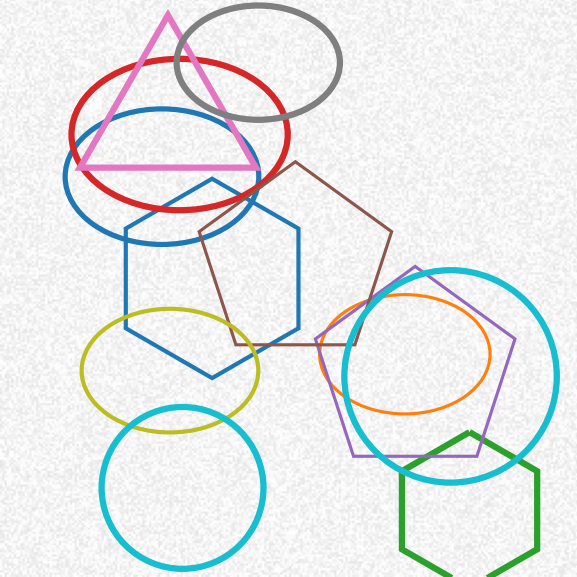[{"shape": "oval", "thickness": 2.5, "radius": 0.84, "center": [0.28, 0.693]}, {"shape": "hexagon", "thickness": 2, "radius": 0.86, "center": [0.367, 0.517]}, {"shape": "oval", "thickness": 1.5, "radius": 0.74, "center": [0.701, 0.386]}, {"shape": "hexagon", "thickness": 3, "radius": 0.68, "center": [0.813, 0.116]}, {"shape": "oval", "thickness": 3, "radius": 0.94, "center": [0.311, 0.766]}, {"shape": "pentagon", "thickness": 1.5, "radius": 0.91, "center": [0.719, 0.356]}, {"shape": "pentagon", "thickness": 1.5, "radius": 0.88, "center": [0.511, 0.544]}, {"shape": "triangle", "thickness": 3, "radius": 0.88, "center": [0.291, 0.797]}, {"shape": "oval", "thickness": 3, "radius": 0.71, "center": [0.447, 0.891]}, {"shape": "oval", "thickness": 2, "radius": 0.76, "center": [0.294, 0.357]}, {"shape": "circle", "thickness": 3, "radius": 0.7, "center": [0.316, 0.154]}, {"shape": "circle", "thickness": 3, "radius": 0.92, "center": [0.78, 0.347]}]